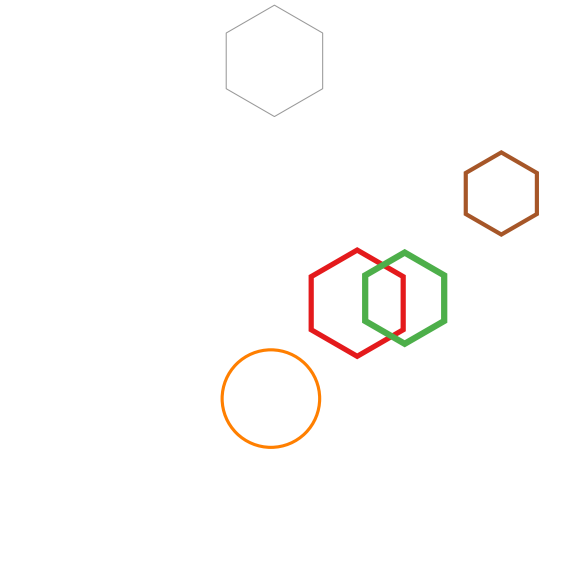[{"shape": "hexagon", "thickness": 2.5, "radius": 0.46, "center": [0.619, 0.474]}, {"shape": "hexagon", "thickness": 3, "radius": 0.39, "center": [0.701, 0.483]}, {"shape": "circle", "thickness": 1.5, "radius": 0.42, "center": [0.469, 0.309]}, {"shape": "hexagon", "thickness": 2, "radius": 0.36, "center": [0.868, 0.664]}, {"shape": "hexagon", "thickness": 0.5, "radius": 0.48, "center": [0.475, 0.894]}]